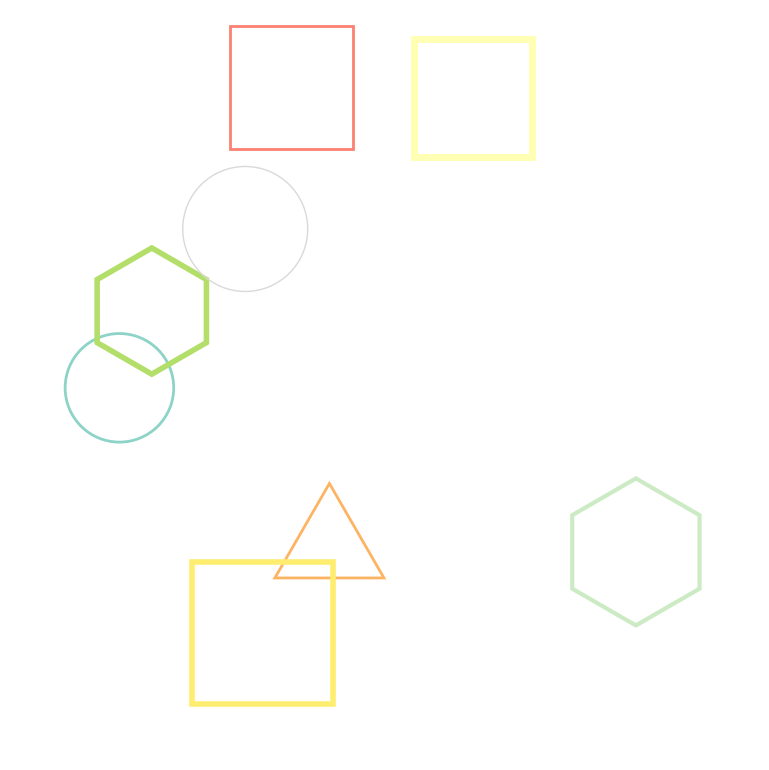[{"shape": "circle", "thickness": 1, "radius": 0.35, "center": [0.155, 0.496]}, {"shape": "square", "thickness": 2.5, "radius": 0.38, "center": [0.614, 0.873]}, {"shape": "square", "thickness": 1, "radius": 0.4, "center": [0.379, 0.886]}, {"shape": "triangle", "thickness": 1, "radius": 0.41, "center": [0.428, 0.29]}, {"shape": "hexagon", "thickness": 2, "radius": 0.41, "center": [0.197, 0.596]}, {"shape": "circle", "thickness": 0.5, "radius": 0.41, "center": [0.318, 0.703]}, {"shape": "hexagon", "thickness": 1.5, "radius": 0.48, "center": [0.826, 0.283]}, {"shape": "square", "thickness": 2, "radius": 0.46, "center": [0.341, 0.178]}]